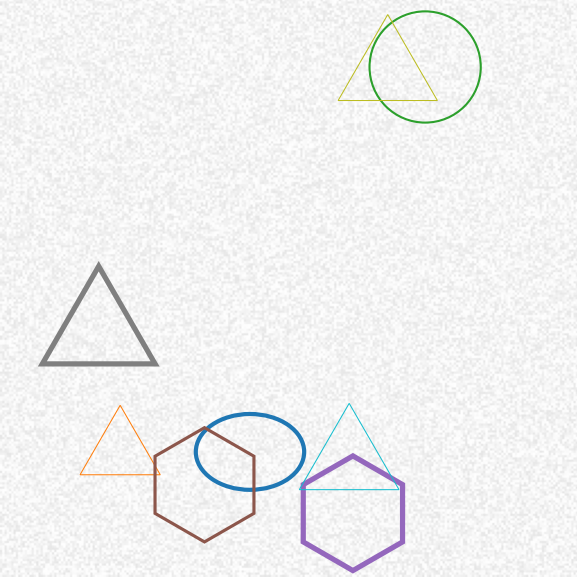[{"shape": "oval", "thickness": 2, "radius": 0.47, "center": [0.433, 0.217]}, {"shape": "triangle", "thickness": 0.5, "radius": 0.4, "center": [0.208, 0.217]}, {"shape": "circle", "thickness": 1, "radius": 0.48, "center": [0.736, 0.883]}, {"shape": "hexagon", "thickness": 2.5, "radius": 0.5, "center": [0.611, 0.11]}, {"shape": "hexagon", "thickness": 1.5, "radius": 0.49, "center": [0.354, 0.16]}, {"shape": "triangle", "thickness": 2.5, "radius": 0.56, "center": [0.171, 0.425]}, {"shape": "triangle", "thickness": 0.5, "radius": 0.5, "center": [0.671, 0.875]}, {"shape": "triangle", "thickness": 0.5, "radius": 0.5, "center": [0.605, 0.201]}]